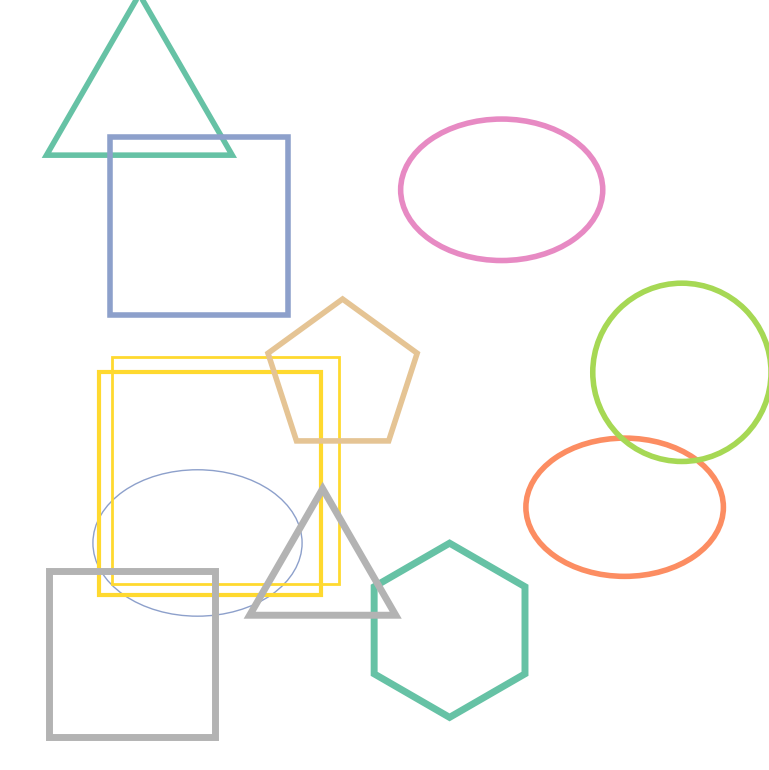[{"shape": "hexagon", "thickness": 2.5, "radius": 0.57, "center": [0.584, 0.181]}, {"shape": "triangle", "thickness": 2, "radius": 0.7, "center": [0.181, 0.868]}, {"shape": "oval", "thickness": 2, "radius": 0.64, "center": [0.811, 0.341]}, {"shape": "square", "thickness": 2, "radius": 0.58, "center": [0.259, 0.707]}, {"shape": "oval", "thickness": 0.5, "radius": 0.68, "center": [0.256, 0.295]}, {"shape": "oval", "thickness": 2, "radius": 0.66, "center": [0.652, 0.754]}, {"shape": "circle", "thickness": 2, "radius": 0.58, "center": [0.886, 0.516]}, {"shape": "square", "thickness": 1, "radius": 0.74, "center": [0.292, 0.389]}, {"shape": "square", "thickness": 1.5, "radius": 0.72, "center": [0.273, 0.372]}, {"shape": "pentagon", "thickness": 2, "radius": 0.51, "center": [0.445, 0.51]}, {"shape": "square", "thickness": 2.5, "radius": 0.54, "center": [0.171, 0.15]}, {"shape": "triangle", "thickness": 2.5, "radius": 0.55, "center": [0.419, 0.256]}]